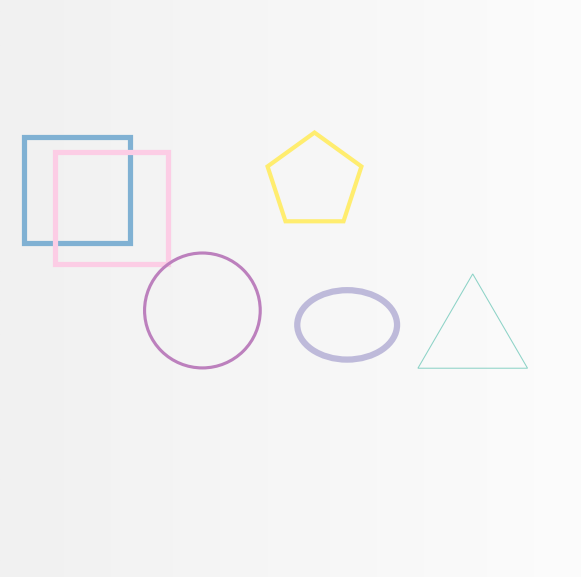[{"shape": "triangle", "thickness": 0.5, "radius": 0.54, "center": [0.813, 0.416]}, {"shape": "oval", "thickness": 3, "radius": 0.43, "center": [0.597, 0.437]}, {"shape": "square", "thickness": 2.5, "radius": 0.46, "center": [0.133, 0.67]}, {"shape": "square", "thickness": 2.5, "radius": 0.49, "center": [0.192, 0.639]}, {"shape": "circle", "thickness": 1.5, "radius": 0.5, "center": [0.348, 0.462]}, {"shape": "pentagon", "thickness": 2, "radius": 0.42, "center": [0.541, 0.685]}]